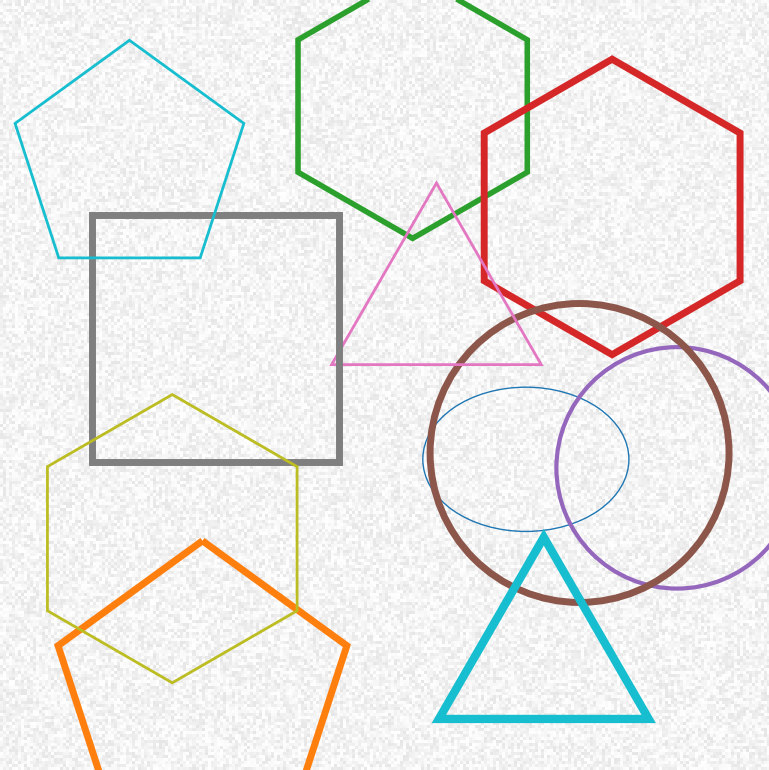[{"shape": "oval", "thickness": 0.5, "radius": 0.67, "center": [0.683, 0.403]}, {"shape": "pentagon", "thickness": 2.5, "radius": 0.99, "center": [0.263, 0.101]}, {"shape": "hexagon", "thickness": 2, "radius": 0.86, "center": [0.536, 0.862]}, {"shape": "hexagon", "thickness": 2.5, "radius": 0.96, "center": [0.795, 0.731]}, {"shape": "circle", "thickness": 1.5, "radius": 0.78, "center": [0.879, 0.392]}, {"shape": "circle", "thickness": 2.5, "radius": 0.97, "center": [0.753, 0.412]}, {"shape": "triangle", "thickness": 1, "radius": 0.79, "center": [0.567, 0.605]}, {"shape": "square", "thickness": 2.5, "radius": 0.8, "center": [0.28, 0.56]}, {"shape": "hexagon", "thickness": 1, "radius": 0.94, "center": [0.224, 0.3]}, {"shape": "triangle", "thickness": 3, "radius": 0.79, "center": [0.706, 0.145]}, {"shape": "pentagon", "thickness": 1, "radius": 0.78, "center": [0.168, 0.791]}]